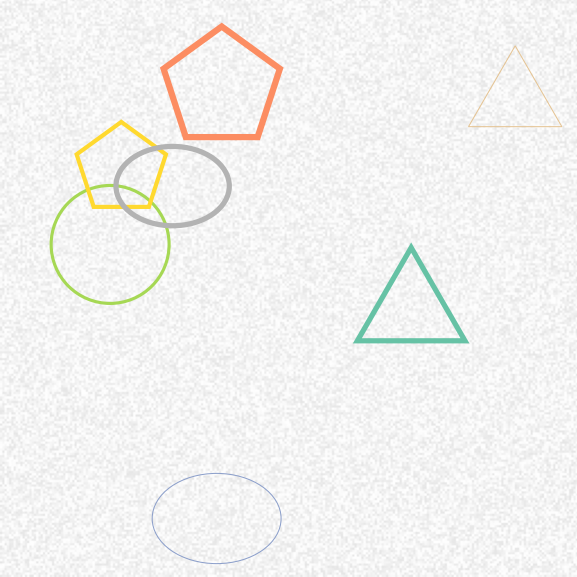[{"shape": "triangle", "thickness": 2.5, "radius": 0.54, "center": [0.712, 0.463]}, {"shape": "pentagon", "thickness": 3, "radius": 0.53, "center": [0.384, 0.847]}, {"shape": "oval", "thickness": 0.5, "radius": 0.56, "center": [0.375, 0.101]}, {"shape": "circle", "thickness": 1.5, "radius": 0.51, "center": [0.191, 0.576]}, {"shape": "pentagon", "thickness": 2, "radius": 0.41, "center": [0.21, 0.707]}, {"shape": "triangle", "thickness": 0.5, "radius": 0.47, "center": [0.892, 0.826]}, {"shape": "oval", "thickness": 2.5, "radius": 0.49, "center": [0.299, 0.677]}]